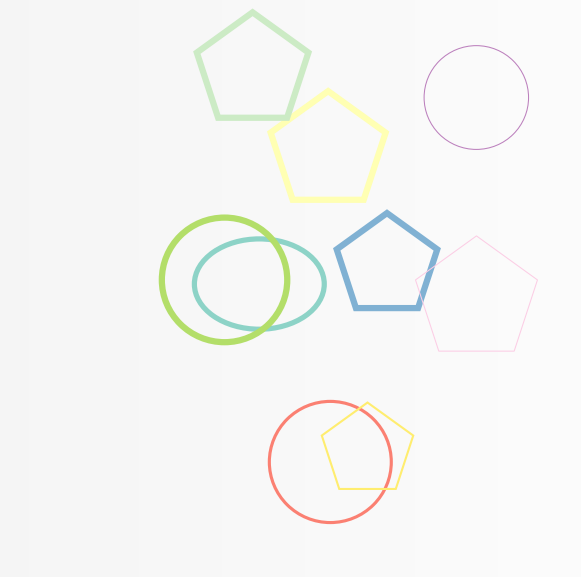[{"shape": "oval", "thickness": 2.5, "radius": 0.56, "center": [0.446, 0.507]}, {"shape": "pentagon", "thickness": 3, "radius": 0.52, "center": [0.565, 0.737]}, {"shape": "circle", "thickness": 1.5, "radius": 0.52, "center": [0.568, 0.199]}, {"shape": "pentagon", "thickness": 3, "radius": 0.45, "center": [0.666, 0.539]}, {"shape": "circle", "thickness": 3, "radius": 0.54, "center": [0.386, 0.514]}, {"shape": "pentagon", "thickness": 0.5, "radius": 0.55, "center": [0.82, 0.48]}, {"shape": "circle", "thickness": 0.5, "radius": 0.45, "center": [0.819, 0.83]}, {"shape": "pentagon", "thickness": 3, "radius": 0.5, "center": [0.435, 0.877]}, {"shape": "pentagon", "thickness": 1, "radius": 0.41, "center": [0.632, 0.219]}]